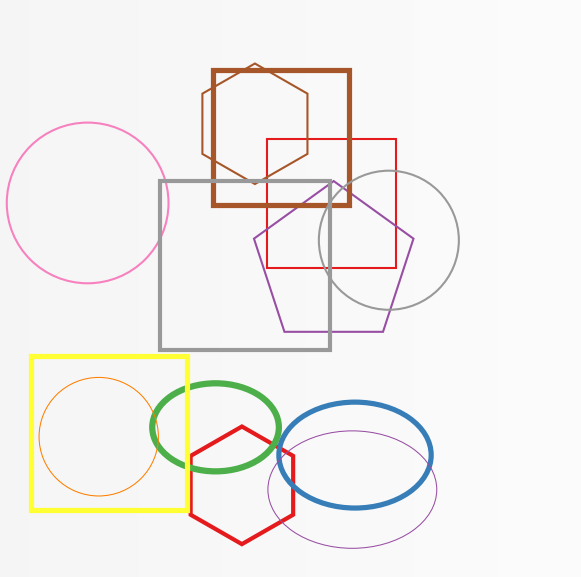[{"shape": "hexagon", "thickness": 2, "radius": 0.51, "center": [0.416, 0.159]}, {"shape": "square", "thickness": 1, "radius": 0.56, "center": [0.57, 0.647]}, {"shape": "oval", "thickness": 2.5, "radius": 0.66, "center": [0.611, 0.211]}, {"shape": "oval", "thickness": 3, "radius": 0.54, "center": [0.371, 0.259]}, {"shape": "pentagon", "thickness": 1, "radius": 0.72, "center": [0.574, 0.541]}, {"shape": "oval", "thickness": 0.5, "radius": 0.73, "center": [0.606, 0.151]}, {"shape": "circle", "thickness": 0.5, "radius": 0.51, "center": [0.17, 0.243]}, {"shape": "square", "thickness": 2.5, "radius": 0.67, "center": [0.188, 0.249]}, {"shape": "square", "thickness": 2.5, "radius": 0.58, "center": [0.483, 0.761]}, {"shape": "hexagon", "thickness": 1, "radius": 0.52, "center": [0.439, 0.785]}, {"shape": "circle", "thickness": 1, "radius": 0.7, "center": [0.151, 0.648]}, {"shape": "square", "thickness": 2, "radius": 0.73, "center": [0.422, 0.539]}, {"shape": "circle", "thickness": 1, "radius": 0.6, "center": [0.669, 0.583]}]